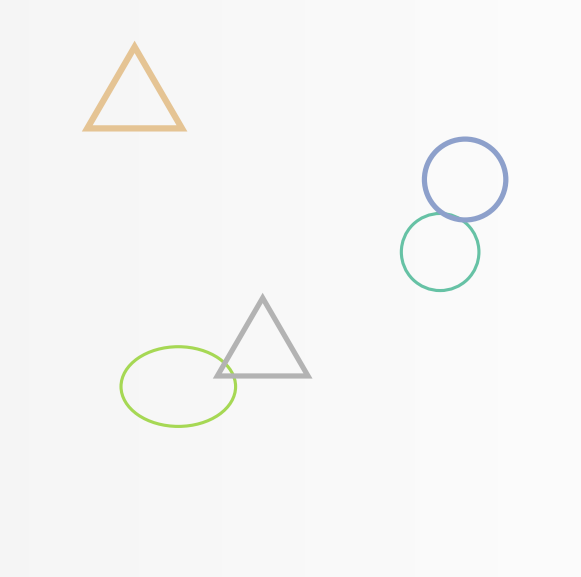[{"shape": "circle", "thickness": 1.5, "radius": 0.33, "center": [0.757, 0.563]}, {"shape": "circle", "thickness": 2.5, "radius": 0.35, "center": [0.8, 0.688]}, {"shape": "oval", "thickness": 1.5, "radius": 0.49, "center": [0.307, 0.33]}, {"shape": "triangle", "thickness": 3, "radius": 0.47, "center": [0.232, 0.824]}, {"shape": "triangle", "thickness": 2.5, "radius": 0.45, "center": [0.452, 0.393]}]